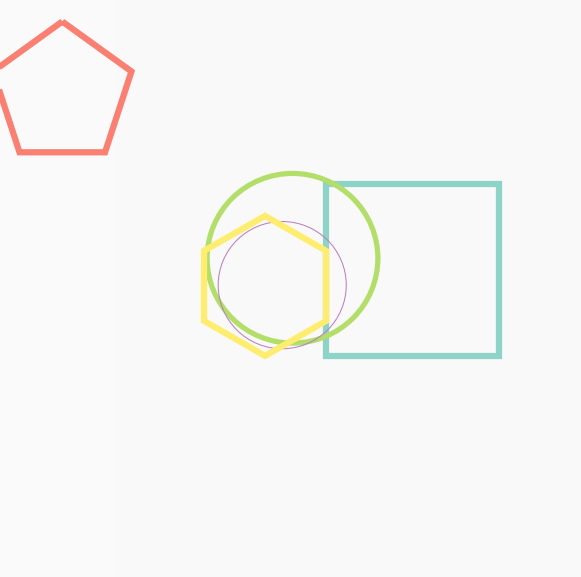[{"shape": "square", "thickness": 3, "radius": 0.75, "center": [0.71, 0.531]}, {"shape": "pentagon", "thickness": 3, "radius": 0.63, "center": [0.107, 0.837]}, {"shape": "circle", "thickness": 2.5, "radius": 0.73, "center": [0.503, 0.552]}, {"shape": "circle", "thickness": 0.5, "radius": 0.55, "center": [0.486, 0.505]}, {"shape": "hexagon", "thickness": 3, "radius": 0.61, "center": [0.456, 0.504]}]